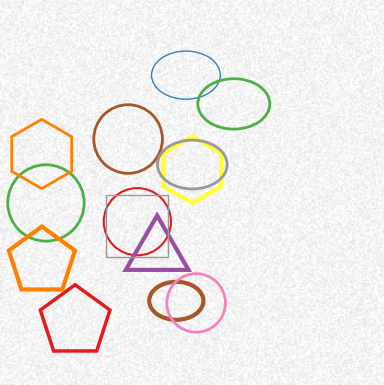[{"shape": "pentagon", "thickness": 2.5, "radius": 0.48, "center": [0.195, 0.165]}, {"shape": "circle", "thickness": 1.5, "radius": 0.44, "center": [0.357, 0.424]}, {"shape": "oval", "thickness": 1, "radius": 0.45, "center": [0.483, 0.805]}, {"shape": "oval", "thickness": 2, "radius": 0.47, "center": [0.607, 0.73]}, {"shape": "circle", "thickness": 2, "radius": 0.5, "center": [0.119, 0.473]}, {"shape": "triangle", "thickness": 3, "radius": 0.47, "center": [0.408, 0.346]}, {"shape": "pentagon", "thickness": 3, "radius": 0.45, "center": [0.109, 0.321]}, {"shape": "hexagon", "thickness": 2, "radius": 0.45, "center": [0.108, 0.6]}, {"shape": "hexagon", "thickness": 3, "radius": 0.43, "center": [0.5, 0.559]}, {"shape": "circle", "thickness": 2, "radius": 0.45, "center": [0.333, 0.639]}, {"shape": "oval", "thickness": 3, "radius": 0.35, "center": [0.458, 0.219]}, {"shape": "circle", "thickness": 2, "radius": 0.38, "center": [0.509, 0.213]}, {"shape": "oval", "thickness": 2, "radius": 0.45, "center": [0.5, 0.573]}, {"shape": "square", "thickness": 1, "radius": 0.41, "center": [0.356, 0.413]}]